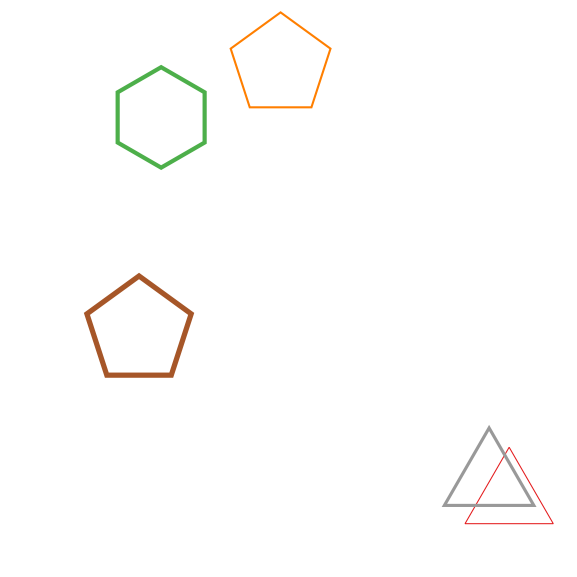[{"shape": "triangle", "thickness": 0.5, "radius": 0.44, "center": [0.882, 0.136]}, {"shape": "hexagon", "thickness": 2, "radius": 0.43, "center": [0.279, 0.796]}, {"shape": "pentagon", "thickness": 1, "radius": 0.45, "center": [0.486, 0.887]}, {"shape": "pentagon", "thickness": 2.5, "radius": 0.47, "center": [0.241, 0.426]}, {"shape": "triangle", "thickness": 1.5, "radius": 0.45, "center": [0.847, 0.169]}]